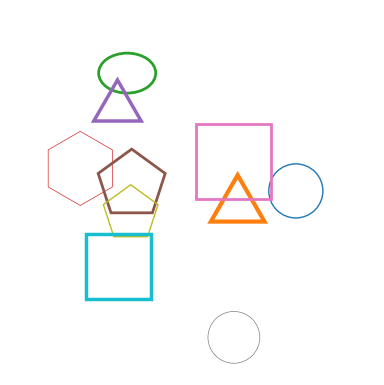[{"shape": "circle", "thickness": 1, "radius": 0.35, "center": [0.768, 0.504]}, {"shape": "triangle", "thickness": 3, "radius": 0.4, "center": [0.617, 0.465]}, {"shape": "oval", "thickness": 2, "radius": 0.37, "center": [0.33, 0.81]}, {"shape": "hexagon", "thickness": 0.5, "radius": 0.48, "center": [0.209, 0.563]}, {"shape": "triangle", "thickness": 2.5, "radius": 0.36, "center": [0.305, 0.721]}, {"shape": "pentagon", "thickness": 2, "radius": 0.46, "center": [0.342, 0.521]}, {"shape": "square", "thickness": 2, "radius": 0.49, "center": [0.607, 0.581]}, {"shape": "circle", "thickness": 0.5, "radius": 0.34, "center": [0.607, 0.124]}, {"shape": "pentagon", "thickness": 1, "radius": 0.37, "center": [0.339, 0.446]}, {"shape": "square", "thickness": 2.5, "radius": 0.42, "center": [0.309, 0.307]}]